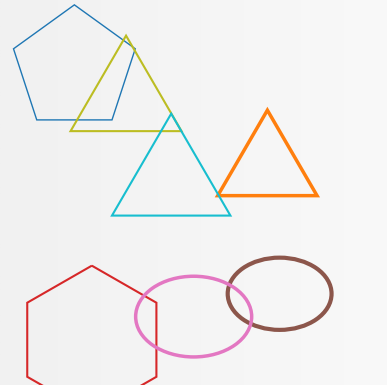[{"shape": "pentagon", "thickness": 1, "radius": 0.83, "center": [0.192, 0.822]}, {"shape": "triangle", "thickness": 2.5, "radius": 0.74, "center": [0.69, 0.566]}, {"shape": "hexagon", "thickness": 1.5, "radius": 0.96, "center": [0.237, 0.118]}, {"shape": "oval", "thickness": 3, "radius": 0.67, "center": [0.722, 0.237]}, {"shape": "oval", "thickness": 2.5, "radius": 0.75, "center": [0.5, 0.178]}, {"shape": "triangle", "thickness": 1.5, "radius": 0.83, "center": [0.325, 0.742]}, {"shape": "triangle", "thickness": 1.5, "radius": 0.88, "center": [0.442, 0.528]}]